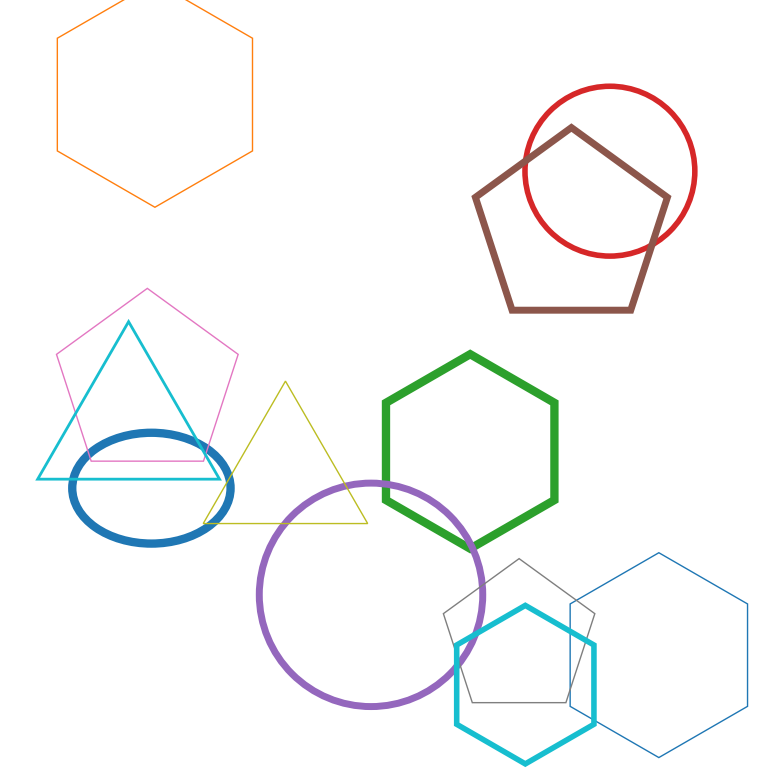[{"shape": "hexagon", "thickness": 0.5, "radius": 0.67, "center": [0.856, 0.149]}, {"shape": "oval", "thickness": 3, "radius": 0.51, "center": [0.197, 0.366]}, {"shape": "hexagon", "thickness": 0.5, "radius": 0.73, "center": [0.201, 0.877]}, {"shape": "hexagon", "thickness": 3, "radius": 0.63, "center": [0.611, 0.414]}, {"shape": "circle", "thickness": 2, "radius": 0.55, "center": [0.792, 0.778]}, {"shape": "circle", "thickness": 2.5, "radius": 0.73, "center": [0.482, 0.227]}, {"shape": "pentagon", "thickness": 2.5, "radius": 0.66, "center": [0.742, 0.703]}, {"shape": "pentagon", "thickness": 0.5, "radius": 0.62, "center": [0.191, 0.501]}, {"shape": "pentagon", "thickness": 0.5, "radius": 0.52, "center": [0.674, 0.171]}, {"shape": "triangle", "thickness": 0.5, "radius": 0.62, "center": [0.371, 0.382]}, {"shape": "hexagon", "thickness": 2, "radius": 0.51, "center": [0.682, 0.111]}, {"shape": "triangle", "thickness": 1, "radius": 0.68, "center": [0.167, 0.446]}]